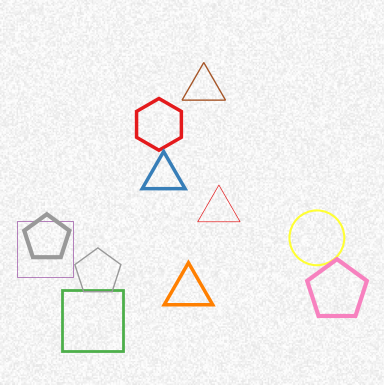[{"shape": "triangle", "thickness": 0.5, "radius": 0.32, "center": [0.569, 0.456]}, {"shape": "hexagon", "thickness": 2.5, "radius": 0.34, "center": [0.413, 0.677]}, {"shape": "triangle", "thickness": 2.5, "radius": 0.32, "center": [0.425, 0.542]}, {"shape": "square", "thickness": 2, "radius": 0.4, "center": [0.239, 0.168]}, {"shape": "square", "thickness": 0.5, "radius": 0.36, "center": [0.117, 0.352]}, {"shape": "triangle", "thickness": 2.5, "radius": 0.36, "center": [0.489, 0.245]}, {"shape": "circle", "thickness": 1.5, "radius": 0.36, "center": [0.823, 0.382]}, {"shape": "triangle", "thickness": 1, "radius": 0.33, "center": [0.529, 0.772]}, {"shape": "pentagon", "thickness": 3, "radius": 0.41, "center": [0.875, 0.245]}, {"shape": "pentagon", "thickness": 3, "radius": 0.31, "center": [0.122, 0.382]}, {"shape": "pentagon", "thickness": 1, "radius": 0.31, "center": [0.254, 0.293]}]